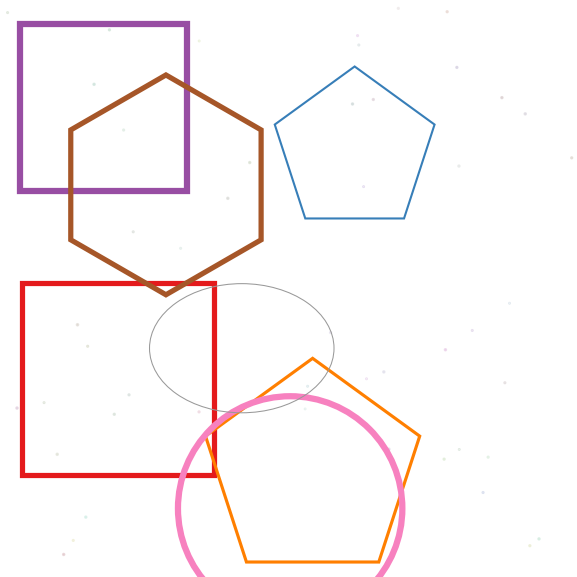[{"shape": "square", "thickness": 2.5, "radius": 0.83, "center": [0.205, 0.343]}, {"shape": "pentagon", "thickness": 1, "radius": 0.73, "center": [0.614, 0.739]}, {"shape": "square", "thickness": 3, "radius": 0.72, "center": [0.18, 0.812]}, {"shape": "pentagon", "thickness": 1.5, "radius": 0.97, "center": [0.541, 0.184]}, {"shape": "hexagon", "thickness": 2.5, "radius": 0.95, "center": [0.287, 0.679]}, {"shape": "circle", "thickness": 3, "radius": 0.97, "center": [0.502, 0.119]}, {"shape": "oval", "thickness": 0.5, "radius": 0.8, "center": [0.419, 0.396]}]